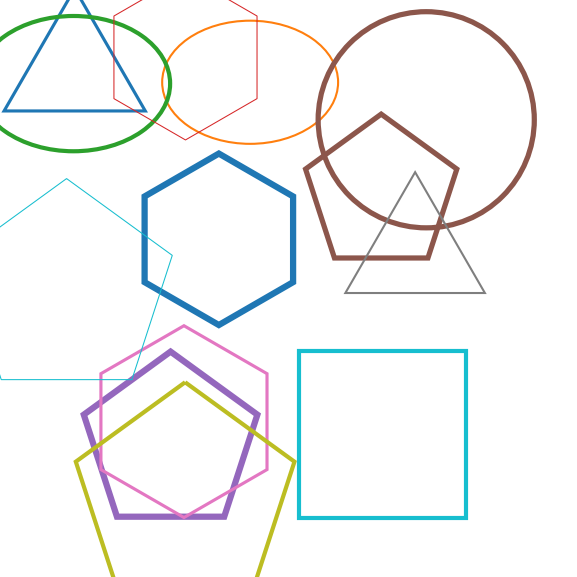[{"shape": "triangle", "thickness": 1.5, "radius": 0.71, "center": [0.129, 0.878]}, {"shape": "hexagon", "thickness": 3, "radius": 0.74, "center": [0.379, 0.585]}, {"shape": "oval", "thickness": 1, "radius": 0.76, "center": [0.433, 0.857]}, {"shape": "oval", "thickness": 2, "radius": 0.84, "center": [0.127, 0.854]}, {"shape": "hexagon", "thickness": 0.5, "radius": 0.72, "center": [0.321, 0.9]}, {"shape": "pentagon", "thickness": 3, "radius": 0.79, "center": [0.295, 0.232]}, {"shape": "pentagon", "thickness": 2.5, "radius": 0.69, "center": [0.66, 0.664]}, {"shape": "circle", "thickness": 2.5, "radius": 0.94, "center": [0.738, 0.792]}, {"shape": "hexagon", "thickness": 1.5, "radius": 0.83, "center": [0.319, 0.269]}, {"shape": "triangle", "thickness": 1, "radius": 0.7, "center": [0.719, 0.561]}, {"shape": "pentagon", "thickness": 2, "radius": 1.0, "center": [0.321, 0.138]}, {"shape": "square", "thickness": 2, "radius": 0.72, "center": [0.663, 0.247]}, {"shape": "pentagon", "thickness": 0.5, "radius": 0.96, "center": [0.115, 0.497]}]